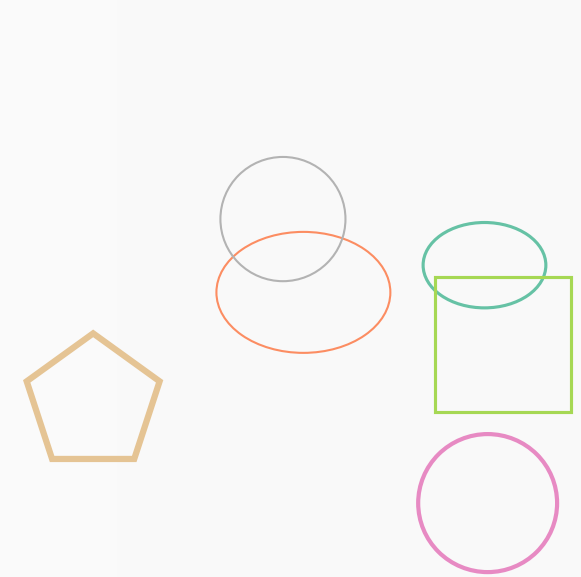[{"shape": "oval", "thickness": 1.5, "radius": 0.53, "center": [0.834, 0.54]}, {"shape": "oval", "thickness": 1, "radius": 0.75, "center": [0.522, 0.493]}, {"shape": "circle", "thickness": 2, "radius": 0.6, "center": [0.839, 0.128]}, {"shape": "square", "thickness": 1.5, "radius": 0.59, "center": [0.865, 0.403]}, {"shape": "pentagon", "thickness": 3, "radius": 0.6, "center": [0.16, 0.302]}, {"shape": "circle", "thickness": 1, "radius": 0.54, "center": [0.487, 0.62]}]